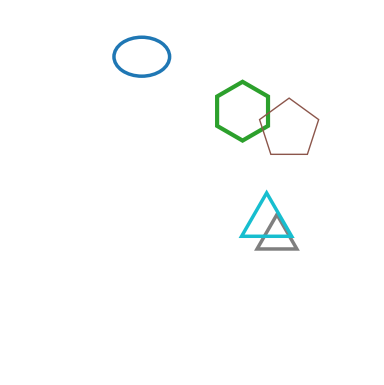[{"shape": "oval", "thickness": 2.5, "radius": 0.36, "center": [0.368, 0.853]}, {"shape": "hexagon", "thickness": 3, "radius": 0.38, "center": [0.63, 0.711]}, {"shape": "pentagon", "thickness": 1, "radius": 0.4, "center": [0.751, 0.664]}, {"shape": "triangle", "thickness": 2.5, "radius": 0.3, "center": [0.719, 0.383]}, {"shape": "triangle", "thickness": 2.5, "radius": 0.38, "center": [0.693, 0.424]}]